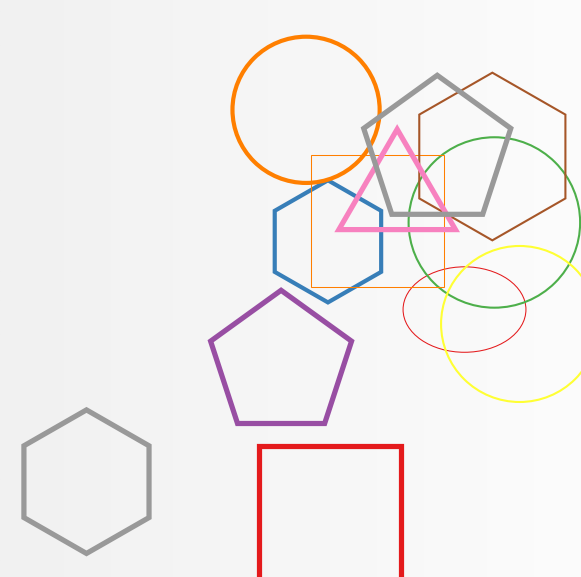[{"shape": "square", "thickness": 2.5, "radius": 0.61, "center": [0.568, 0.105]}, {"shape": "oval", "thickness": 0.5, "radius": 0.53, "center": [0.799, 0.463]}, {"shape": "hexagon", "thickness": 2, "radius": 0.53, "center": [0.564, 0.581]}, {"shape": "circle", "thickness": 1, "radius": 0.74, "center": [0.851, 0.614]}, {"shape": "pentagon", "thickness": 2.5, "radius": 0.64, "center": [0.484, 0.369]}, {"shape": "circle", "thickness": 2, "radius": 0.63, "center": [0.527, 0.809]}, {"shape": "square", "thickness": 0.5, "radius": 0.57, "center": [0.649, 0.616]}, {"shape": "circle", "thickness": 1, "radius": 0.68, "center": [0.894, 0.438]}, {"shape": "hexagon", "thickness": 1, "radius": 0.73, "center": [0.847, 0.728]}, {"shape": "triangle", "thickness": 2.5, "radius": 0.58, "center": [0.683, 0.659]}, {"shape": "pentagon", "thickness": 2.5, "radius": 0.67, "center": [0.752, 0.736]}, {"shape": "hexagon", "thickness": 2.5, "radius": 0.62, "center": [0.149, 0.165]}]